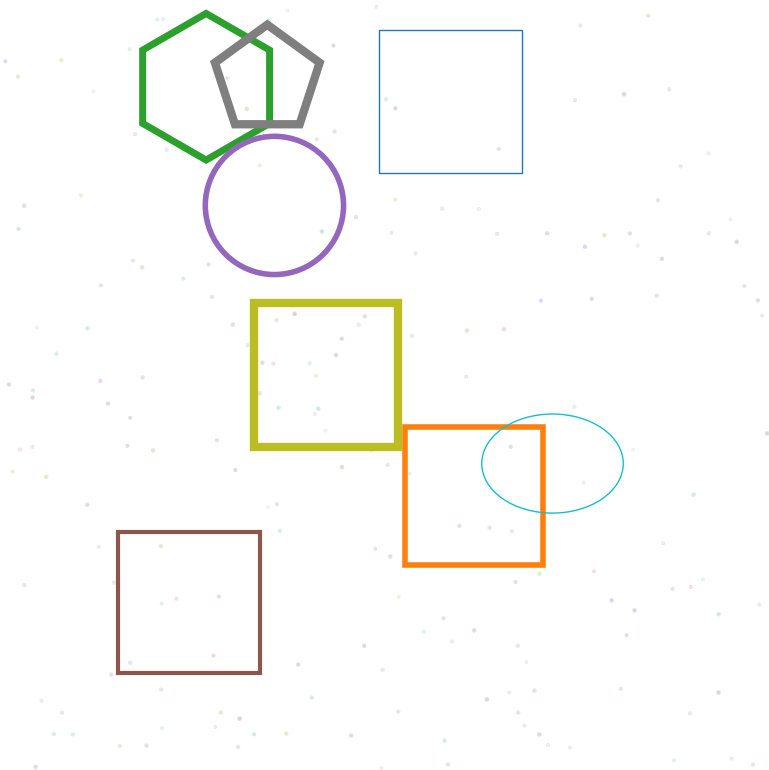[{"shape": "square", "thickness": 0.5, "radius": 0.46, "center": [0.585, 0.868]}, {"shape": "square", "thickness": 2, "radius": 0.45, "center": [0.616, 0.356]}, {"shape": "hexagon", "thickness": 2.5, "radius": 0.48, "center": [0.268, 0.887]}, {"shape": "circle", "thickness": 2, "radius": 0.45, "center": [0.356, 0.733]}, {"shape": "square", "thickness": 1.5, "radius": 0.46, "center": [0.245, 0.217]}, {"shape": "pentagon", "thickness": 3, "radius": 0.36, "center": [0.347, 0.896]}, {"shape": "square", "thickness": 3, "radius": 0.47, "center": [0.423, 0.513]}, {"shape": "oval", "thickness": 0.5, "radius": 0.46, "center": [0.718, 0.398]}]